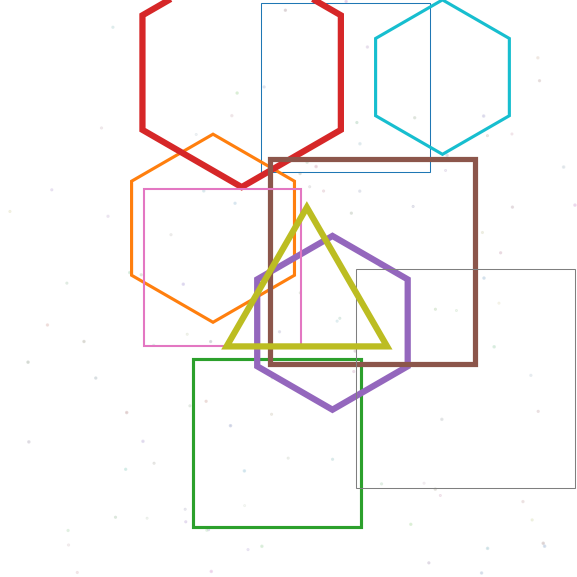[{"shape": "square", "thickness": 0.5, "radius": 0.73, "center": [0.598, 0.847]}, {"shape": "hexagon", "thickness": 1.5, "radius": 0.81, "center": [0.369, 0.604]}, {"shape": "square", "thickness": 1.5, "radius": 0.73, "center": [0.479, 0.232]}, {"shape": "hexagon", "thickness": 3, "radius": 0.99, "center": [0.418, 0.873]}, {"shape": "hexagon", "thickness": 3, "radius": 0.75, "center": [0.576, 0.44]}, {"shape": "square", "thickness": 2.5, "radius": 0.89, "center": [0.645, 0.546]}, {"shape": "square", "thickness": 1, "radius": 0.68, "center": [0.385, 0.536]}, {"shape": "square", "thickness": 0.5, "radius": 0.95, "center": [0.805, 0.343]}, {"shape": "triangle", "thickness": 3, "radius": 0.8, "center": [0.531, 0.48]}, {"shape": "hexagon", "thickness": 1.5, "radius": 0.67, "center": [0.766, 0.866]}]